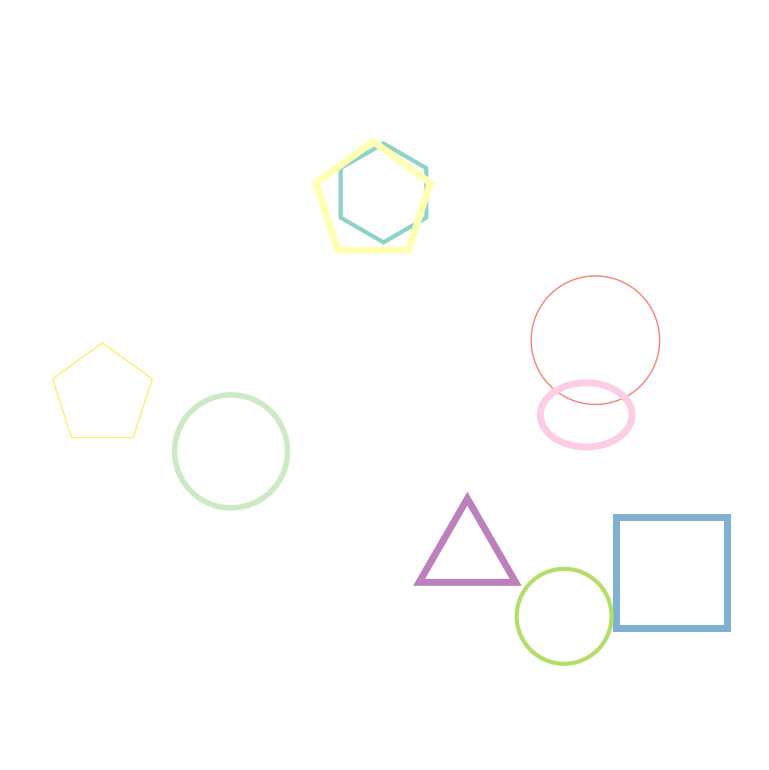[{"shape": "hexagon", "thickness": 1.5, "radius": 0.32, "center": [0.498, 0.749]}, {"shape": "pentagon", "thickness": 2.5, "radius": 0.39, "center": [0.485, 0.738]}, {"shape": "circle", "thickness": 0.5, "radius": 0.42, "center": [0.773, 0.558]}, {"shape": "square", "thickness": 2.5, "radius": 0.36, "center": [0.872, 0.256]}, {"shape": "circle", "thickness": 1.5, "radius": 0.31, "center": [0.733, 0.2]}, {"shape": "oval", "thickness": 2.5, "radius": 0.3, "center": [0.761, 0.461]}, {"shape": "triangle", "thickness": 2.5, "radius": 0.36, "center": [0.607, 0.28]}, {"shape": "circle", "thickness": 2, "radius": 0.37, "center": [0.3, 0.414]}, {"shape": "pentagon", "thickness": 0.5, "radius": 0.34, "center": [0.133, 0.487]}]